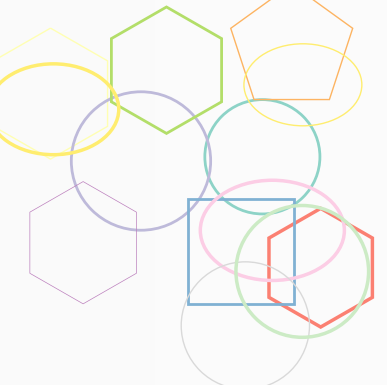[{"shape": "circle", "thickness": 2, "radius": 0.74, "center": [0.677, 0.593]}, {"shape": "hexagon", "thickness": 1, "radius": 0.85, "center": [0.13, 0.757]}, {"shape": "circle", "thickness": 2, "radius": 0.9, "center": [0.364, 0.582]}, {"shape": "hexagon", "thickness": 2.5, "radius": 0.77, "center": [0.828, 0.305]}, {"shape": "square", "thickness": 2, "radius": 0.68, "center": [0.623, 0.347]}, {"shape": "pentagon", "thickness": 1, "radius": 0.83, "center": [0.753, 0.875]}, {"shape": "hexagon", "thickness": 2, "radius": 0.82, "center": [0.43, 0.818]}, {"shape": "oval", "thickness": 2.5, "radius": 0.93, "center": [0.703, 0.402]}, {"shape": "circle", "thickness": 1, "radius": 0.83, "center": [0.633, 0.154]}, {"shape": "hexagon", "thickness": 0.5, "radius": 0.79, "center": [0.215, 0.37]}, {"shape": "circle", "thickness": 2.5, "radius": 0.86, "center": [0.78, 0.295]}, {"shape": "oval", "thickness": 2.5, "radius": 0.84, "center": [0.138, 0.716]}, {"shape": "oval", "thickness": 1, "radius": 0.76, "center": [0.782, 0.78]}]